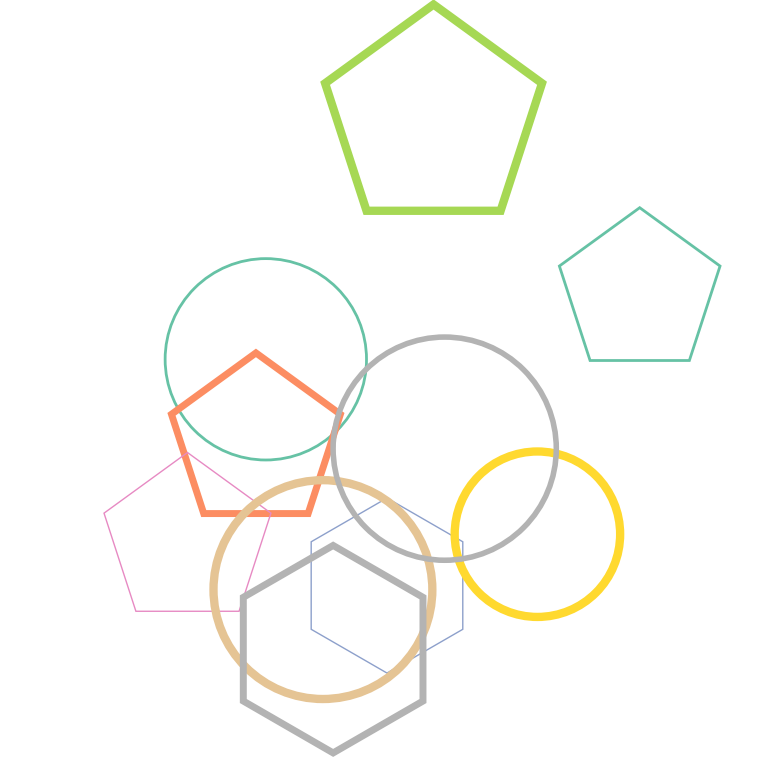[{"shape": "pentagon", "thickness": 1, "radius": 0.55, "center": [0.831, 0.621]}, {"shape": "circle", "thickness": 1, "radius": 0.65, "center": [0.345, 0.533]}, {"shape": "pentagon", "thickness": 2.5, "radius": 0.58, "center": [0.332, 0.426]}, {"shape": "hexagon", "thickness": 0.5, "radius": 0.57, "center": [0.503, 0.24]}, {"shape": "pentagon", "thickness": 0.5, "radius": 0.57, "center": [0.243, 0.298]}, {"shape": "pentagon", "thickness": 3, "radius": 0.74, "center": [0.563, 0.846]}, {"shape": "circle", "thickness": 3, "radius": 0.54, "center": [0.698, 0.306]}, {"shape": "circle", "thickness": 3, "radius": 0.71, "center": [0.419, 0.234]}, {"shape": "hexagon", "thickness": 2.5, "radius": 0.67, "center": [0.433, 0.157]}, {"shape": "circle", "thickness": 2, "radius": 0.72, "center": [0.578, 0.417]}]